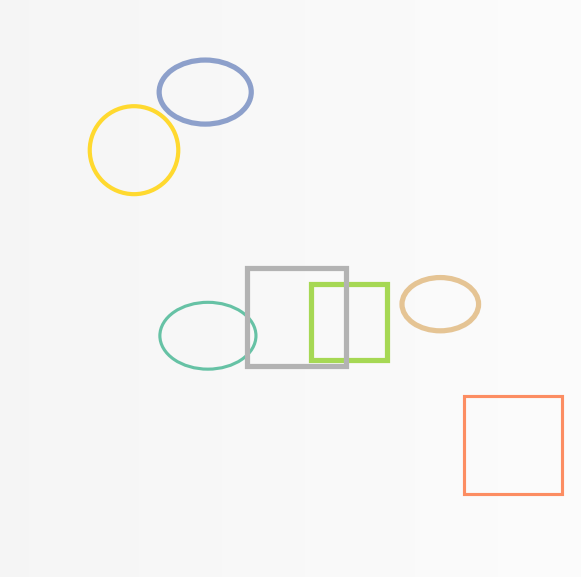[{"shape": "oval", "thickness": 1.5, "radius": 0.41, "center": [0.358, 0.418]}, {"shape": "square", "thickness": 1.5, "radius": 0.42, "center": [0.882, 0.229]}, {"shape": "oval", "thickness": 2.5, "radius": 0.4, "center": [0.353, 0.84]}, {"shape": "square", "thickness": 2.5, "radius": 0.33, "center": [0.601, 0.441]}, {"shape": "circle", "thickness": 2, "radius": 0.38, "center": [0.231, 0.739]}, {"shape": "oval", "thickness": 2.5, "radius": 0.33, "center": [0.757, 0.472]}, {"shape": "square", "thickness": 2.5, "radius": 0.43, "center": [0.51, 0.45]}]